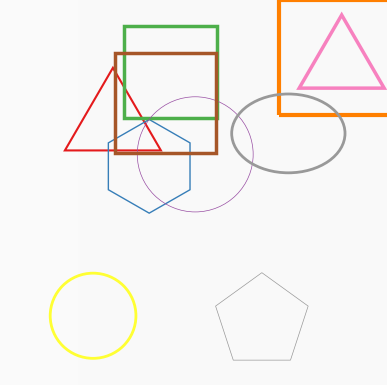[{"shape": "triangle", "thickness": 1.5, "radius": 0.72, "center": [0.291, 0.681]}, {"shape": "hexagon", "thickness": 1, "radius": 0.61, "center": [0.385, 0.568]}, {"shape": "square", "thickness": 2.5, "radius": 0.6, "center": [0.44, 0.814]}, {"shape": "circle", "thickness": 0.5, "radius": 0.75, "center": [0.504, 0.599]}, {"shape": "square", "thickness": 3, "radius": 0.75, "center": [0.87, 0.852]}, {"shape": "circle", "thickness": 2, "radius": 0.55, "center": [0.24, 0.18]}, {"shape": "square", "thickness": 2.5, "radius": 0.65, "center": [0.428, 0.734]}, {"shape": "triangle", "thickness": 2.5, "radius": 0.63, "center": [0.882, 0.834]}, {"shape": "oval", "thickness": 2, "radius": 0.73, "center": [0.744, 0.654]}, {"shape": "pentagon", "thickness": 0.5, "radius": 0.63, "center": [0.676, 0.166]}]